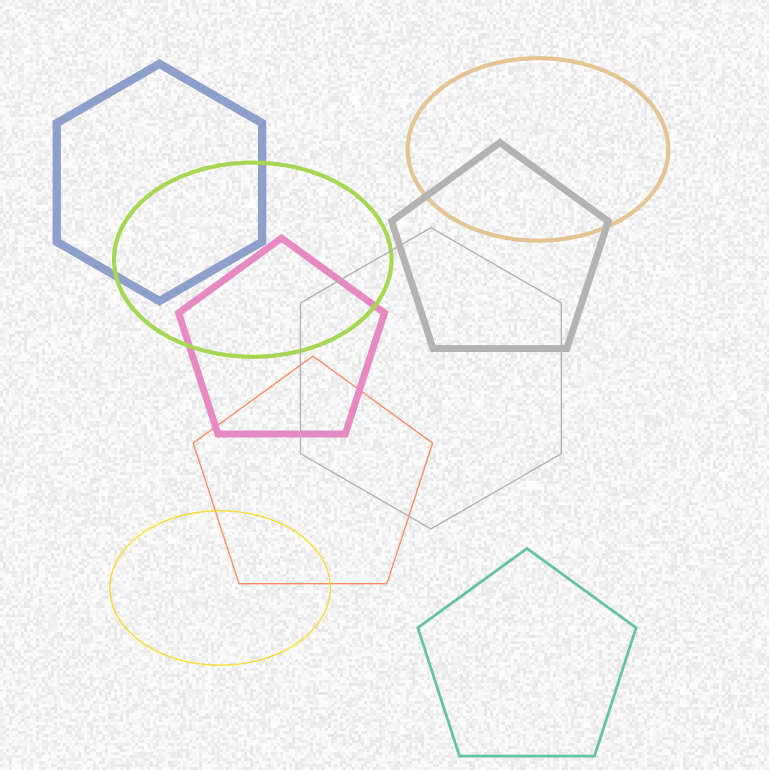[{"shape": "pentagon", "thickness": 1, "radius": 0.75, "center": [0.684, 0.139]}, {"shape": "pentagon", "thickness": 0.5, "radius": 0.82, "center": [0.406, 0.374]}, {"shape": "hexagon", "thickness": 3, "radius": 0.77, "center": [0.207, 0.763]}, {"shape": "pentagon", "thickness": 2.5, "radius": 0.7, "center": [0.366, 0.55]}, {"shape": "oval", "thickness": 1.5, "radius": 0.9, "center": [0.328, 0.663]}, {"shape": "oval", "thickness": 0.5, "radius": 0.72, "center": [0.286, 0.236]}, {"shape": "oval", "thickness": 1.5, "radius": 0.85, "center": [0.699, 0.806]}, {"shape": "hexagon", "thickness": 0.5, "radius": 0.98, "center": [0.56, 0.509]}, {"shape": "pentagon", "thickness": 2.5, "radius": 0.74, "center": [0.649, 0.667]}]